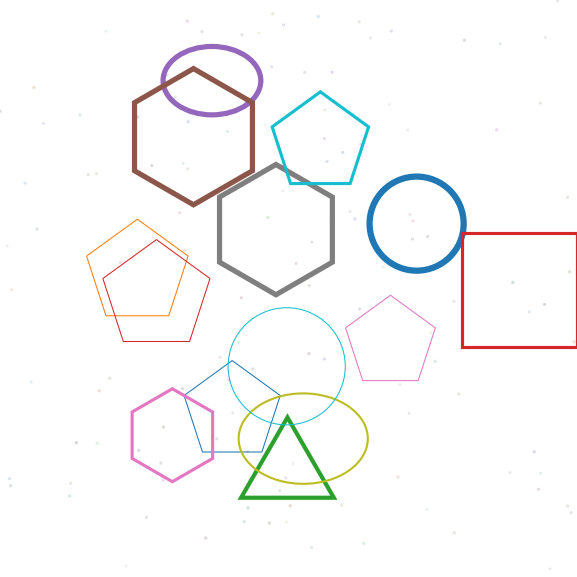[{"shape": "pentagon", "thickness": 0.5, "radius": 0.44, "center": [0.402, 0.287]}, {"shape": "circle", "thickness": 3, "radius": 0.41, "center": [0.721, 0.612]}, {"shape": "pentagon", "thickness": 0.5, "radius": 0.46, "center": [0.238, 0.527]}, {"shape": "triangle", "thickness": 2, "radius": 0.46, "center": [0.498, 0.184]}, {"shape": "square", "thickness": 1.5, "radius": 0.5, "center": [0.899, 0.497]}, {"shape": "pentagon", "thickness": 0.5, "radius": 0.49, "center": [0.271, 0.487]}, {"shape": "oval", "thickness": 2.5, "radius": 0.42, "center": [0.367, 0.859]}, {"shape": "hexagon", "thickness": 2.5, "radius": 0.59, "center": [0.335, 0.762]}, {"shape": "pentagon", "thickness": 0.5, "radius": 0.41, "center": [0.676, 0.406]}, {"shape": "hexagon", "thickness": 1.5, "radius": 0.4, "center": [0.298, 0.246]}, {"shape": "hexagon", "thickness": 2.5, "radius": 0.56, "center": [0.478, 0.602]}, {"shape": "oval", "thickness": 1, "radius": 0.56, "center": [0.525, 0.24]}, {"shape": "pentagon", "thickness": 1.5, "radius": 0.44, "center": [0.555, 0.752]}, {"shape": "circle", "thickness": 0.5, "radius": 0.51, "center": [0.496, 0.365]}]